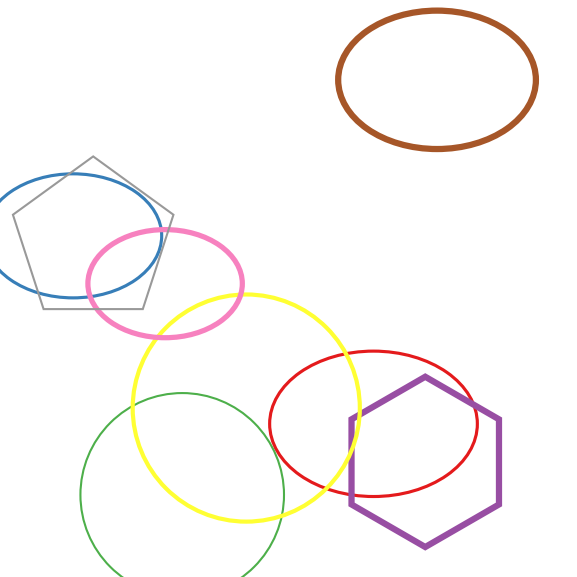[{"shape": "oval", "thickness": 1.5, "radius": 0.9, "center": [0.647, 0.265]}, {"shape": "oval", "thickness": 1.5, "radius": 0.77, "center": [0.127, 0.591]}, {"shape": "circle", "thickness": 1, "radius": 0.88, "center": [0.316, 0.142]}, {"shape": "hexagon", "thickness": 3, "radius": 0.74, "center": [0.736, 0.199]}, {"shape": "circle", "thickness": 2, "radius": 0.98, "center": [0.426, 0.293]}, {"shape": "oval", "thickness": 3, "radius": 0.86, "center": [0.757, 0.861]}, {"shape": "oval", "thickness": 2.5, "radius": 0.67, "center": [0.286, 0.508]}, {"shape": "pentagon", "thickness": 1, "radius": 0.73, "center": [0.161, 0.582]}]